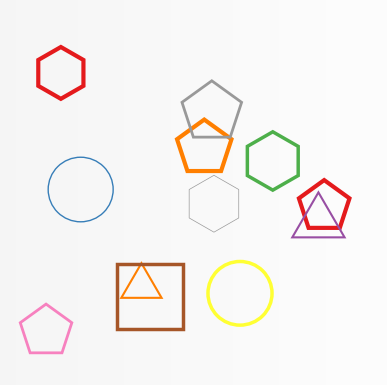[{"shape": "pentagon", "thickness": 3, "radius": 0.34, "center": [0.837, 0.464]}, {"shape": "hexagon", "thickness": 3, "radius": 0.34, "center": [0.157, 0.811]}, {"shape": "circle", "thickness": 1, "radius": 0.42, "center": [0.208, 0.508]}, {"shape": "hexagon", "thickness": 2.5, "radius": 0.38, "center": [0.704, 0.582]}, {"shape": "triangle", "thickness": 1.5, "radius": 0.39, "center": [0.822, 0.422]}, {"shape": "pentagon", "thickness": 3, "radius": 0.37, "center": [0.527, 0.616]}, {"shape": "triangle", "thickness": 1.5, "radius": 0.3, "center": [0.365, 0.256]}, {"shape": "circle", "thickness": 2.5, "radius": 0.41, "center": [0.619, 0.238]}, {"shape": "square", "thickness": 2.5, "radius": 0.42, "center": [0.387, 0.231]}, {"shape": "pentagon", "thickness": 2, "radius": 0.35, "center": [0.119, 0.14]}, {"shape": "pentagon", "thickness": 2, "radius": 0.4, "center": [0.547, 0.709]}, {"shape": "hexagon", "thickness": 0.5, "radius": 0.37, "center": [0.552, 0.471]}]